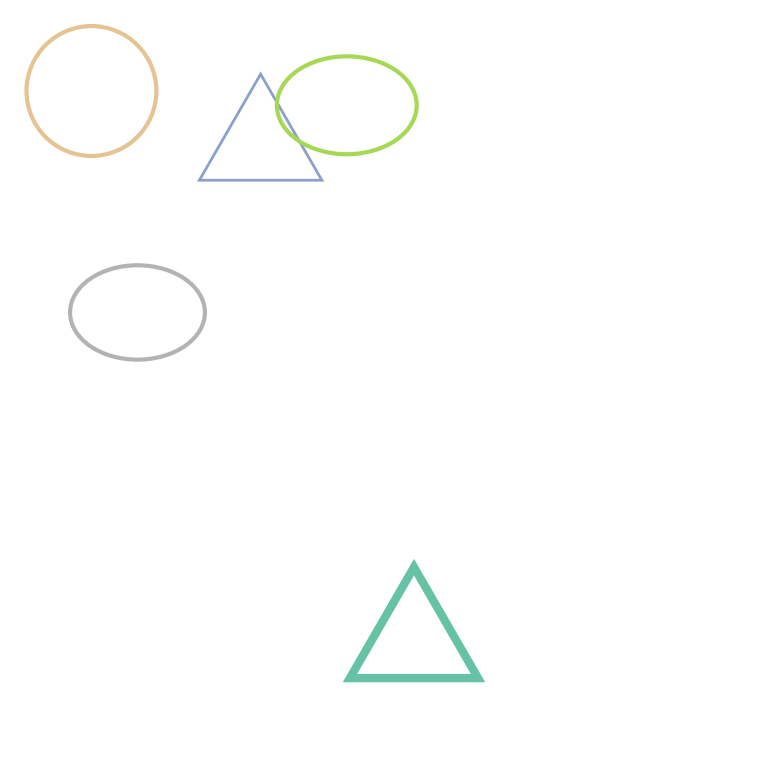[{"shape": "triangle", "thickness": 3, "radius": 0.48, "center": [0.538, 0.167]}, {"shape": "triangle", "thickness": 1, "radius": 0.46, "center": [0.338, 0.812]}, {"shape": "oval", "thickness": 1.5, "radius": 0.45, "center": [0.45, 0.863]}, {"shape": "circle", "thickness": 1.5, "radius": 0.42, "center": [0.119, 0.882]}, {"shape": "oval", "thickness": 1.5, "radius": 0.44, "center": [0.179, 0.594]}]